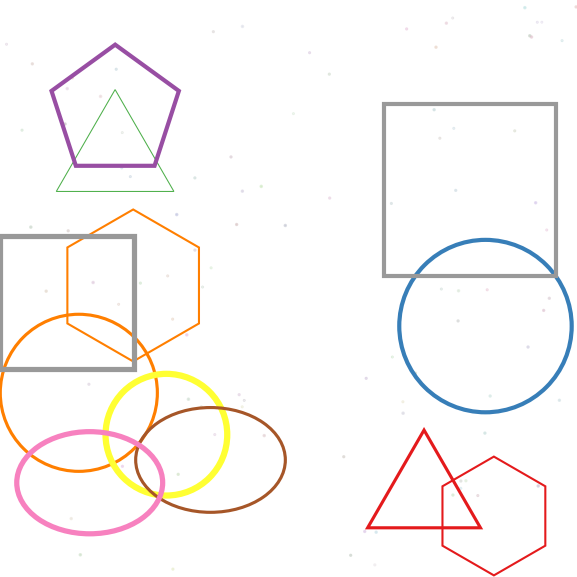[{"shape": "triangle", "thickness": 1.5, "radius": 0.56, "center": [0.734, 0.142]}, {"shape": "hexagon", "thickness": 1, "radius": 0.51, "center": [0.855, 0.106]}, {"shape": "circle", "thickness": 2, "radius": 0.75, "center": [0.841, 0.434]}, {"shape": "triangle", "thickness": 0.5, "radius": 0.59, "center": [0.199, 0.726]}, {"shape": "pentagon", "thickness": 2, "radius": 0.58, "center": [0.199, 0.806]}, {"shape": "circle", "thickness": 1.5, "radius": 0.68, "center": [0.136, 0.319]}, {"shape": "hexagon", "thickness": 1, "radius": 0.66, "center": [0.231, 0.505]}, {"shape": "circle", "thickness": 3, "radius": 0.53, "center": [0.288, 0.246]}, {"shape": "oval", "thickness": 1.5, "radius": 0.65, "center": [0.365, 0.203]}, {"shape": "oval", "thickness": 2.5, "radius": 0.63, "center": [0.155, 0.163]}, {"shape": "square", "thickness": 2, "radius": 0.74, "center": [0.813, 0.67]}, {"shape": "square", "thickness": 2.5, "radius": 0.58, "center": [0.116, 0.475]}]